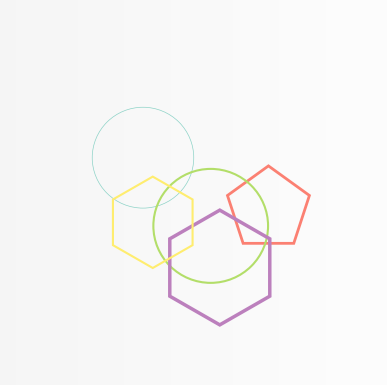[{"shape": "circle", "thickness": 0.5, "radius": 0.65, "center": [0.369, 0.59]}, {"shape": "pentagon", "thickness": 2, "radius": 0.56, "center": [0.693, 0.458]}, {"shape": "circle", "thickness": 1.5, "radius": 0.74, "center": [0.544, 0.413]}, {"shape": "hexagon", "thickness": 2.5, "radius": 0.74, "center": [0.567, 0.305]}, {"shape": "hexagon", "thickness": 1.5, "radius": 0.59, "center": [0.394, 0.423]}]